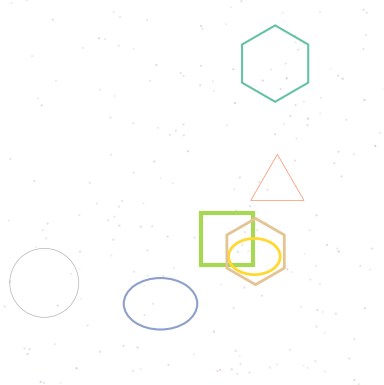[{"shape": "hexagon", "thickness": 1.5, "radius": 0.5, "center": [0.715, 0.835]}, {"shape": "triangle", "thickness": 0.5, "radius": 0.4, "center": [0.72, 0.519]}, {"shape": "oval", "thickness": 1.5, "radius": 0.48, "center": [0.417, 0.211]}, {"shape": "square", "thickness": 3, "radius": 0.34, "center": [0.589, 0.38]}, {"shape": "oval", "thickness": 2, "radius": 0.34, "center": [0.661, 0.334]}, {"shape": "hexagon", "thickness": 2, "radius": 0.43, "center": [0.664, 0.347]}, {"shape": "circle", "thickness": 0.5, "radius": 0.45, "center": [0.115, 0.265]}]